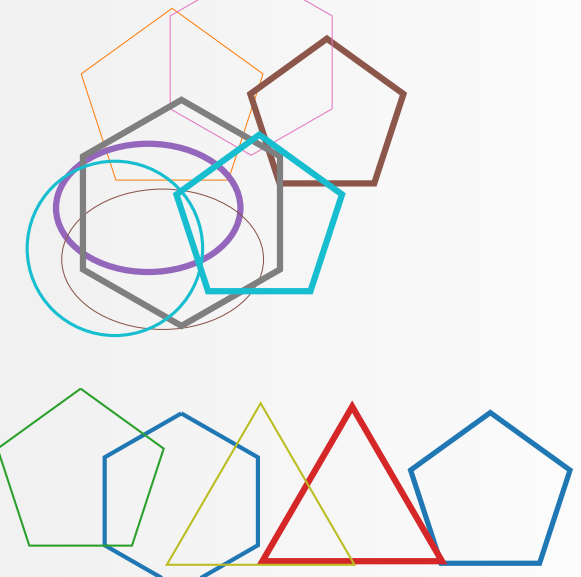[{"shape": "hexagon", "thickness": 2, "radius": 0.76, "center": [0.312, 0.131]}, {"shape": "pentagon", "thickness": 2.5, "radius": 0.72, "center": [0.844, 0.14]}, {"shape": "pentagon", "thickness": 0.5, "radius": 0.82, "center": [0.296, 0.82]}, {"shape": "pentagon", "thickness": 1, "radius": 0.75, "center": [0.139, 0.176]}, {"shape": "triangle", "thickness": 3, "radius": 0.89, "center": [0.606, 0.117]}, {"shape": "oval", "thickness": 3, "radius": 0.79, "center": [0.255, 0.639]}, {"shape": "pentagon", "thickness": 3, "radius": 0.69, "center": [0.562, 0.794]}, {"shape": "oval", "thickness": 0.5, "radius": 0.87, "center": [0.28, 0.55]}, {"shape": "hexagon", "thickness": 0.5, "radius": 0.8, "center": [0.432, 0.891]}, {"shape": "hexagon", "thickness": 3, "radius": 0.98, "center": [0.312, 0.63]}, {"shape": "triangle", "thickness": 1, "radius": 0.93, "center": [0.448, 0.114]}, {"shape": "pentagon", "thickness": 3, "radius": 0.75, "center": [0.446, 0.616]}, {"shape": "circle", "thickness": 1.5, "radius": 0.75, "center": [0.198, 0.569]}]